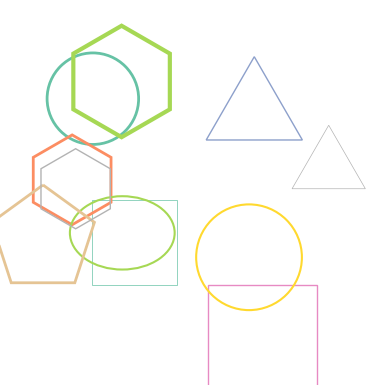[{"shape": "circle", "thickness": 2, "radius": 0.59, "center": [0.241, 0.744]}, {"shape": "square", "thickness": 0.5, "radius": 0.55, "center": [0.349, 0.371]}, {"shape": "hexagon", "thickness": 2, "radius": 0.58, "center": [0.187, 0.533]}, {"shape": "triangle", "thickness": 1, "radius": 0.72, "center": [0.66, 0.708]}, {"shape": "square", "thickness": 1, "radius": 0.71, "center": [0.683, 0.118]}, {"shape": "oval", "thickness": 1.5, "radius": 0.68, "center": [0.318, 0.395]}, {"shape": "hexagon", "thickness": 3, "radius": 0.72, "center": [0.316, 0.788]}, {"shape": "circle", "thickness": 1.5, "radius": 0.69, "center": [0.647, 0.332]}, {"shape": "pentagon", "thickness": 2, "radius": 0.7, "center": [0.112, 0.379]}, {"shape": "hexagon", "thickness": 1, "radius": 0.52, "center": [0.196, 0.51]}, {"shape": "triangle", "thickness": 0.5, "radius": 0.55, "center": [0.854, 0.565]}]